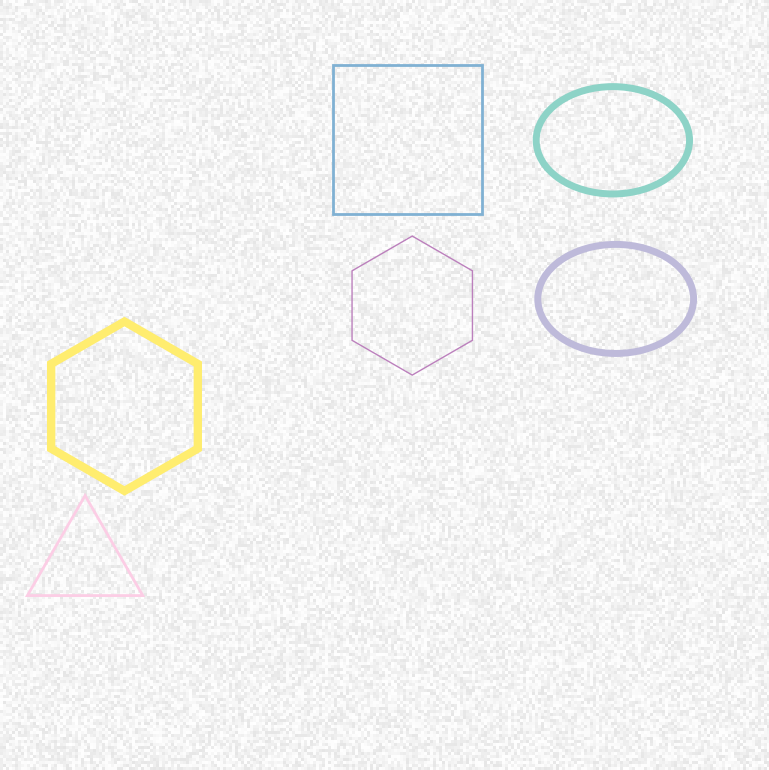[{"shape": "oval", "thickness": 2.5, "radius": 0.5, "center": [0.796, 0.818]}, {"shape": "oval", "thickness": 2.5, "radius": 0.51, "center": [0.8, 0.612]}, {"shape": "square", "thickness": 1, "radius": 0.48, "center": [0.529, 0.818]}, {"shape": "triangle", "thickness": 1, "radius": 0.43, "center": [0.111, 0.27]}, {"shape": "hexagon", "thickness": 0.5, "radius": 0.45, "center": [0.535, 0.603]}, {"shape": "hexagon", "thickness": 3, "radius": 0.55, "center": [0.162, 0.472]}]